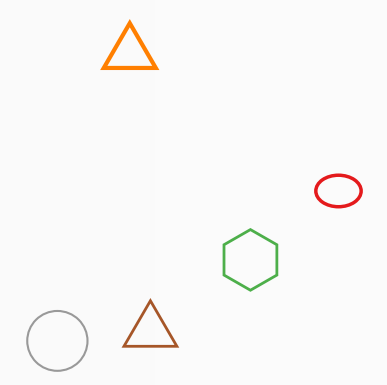[{"shape": "oval", "thickness": 2.5, "radius": 0.29, "center": [0.874, 0.504]}, {"shape": "hexagon", "thickness": 2, "radius": 0.39, "center": [0.646, 0.325]}, {"shape": "triangle", "thickness": 3, "radius": 0.39, "center": [0.335, 0.862]}, {"shape": "triangle", "thickness": 2, "radius": 0.39, "center": [0.388, 0.14]}, {"shape": "circle", "thickness": 1.5, "radius": 0.39, "center": [0.148, 0.115]}]